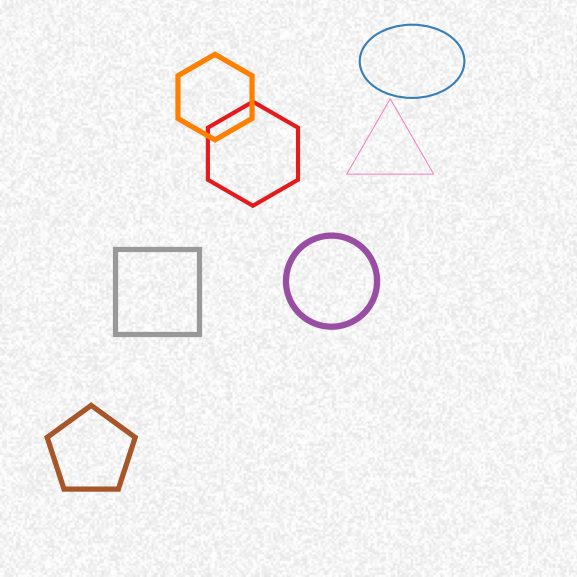[{"shape": "hexagon", "thickness": 2, "radius": 0.45, "center": [0.438, 0.733]}, {"shape": "oval", "thickness": 1, "radius": 0.45, "center": [0.714, 0.893]}, {"shape": "circle", "thickness": 3, "radius": 0.39, "center": [0.574, 0.512]}, {"shape": "hexagon", "thickness": 2.5, "radius": 0.37, "center": [0.372, 0.831]}, {"shape": "pentagon", "thickness": 2.5, "radius": 0.4, "center": [0.158, 0.217]}, {"shape": "triangle", "thickness": 0.5, "radius": 0.43, "center": [0.676, 0.741]}, {"shape": "square", "thickness": 2.5, "radius": 0.37, "center": [0.272, 0.494]}]